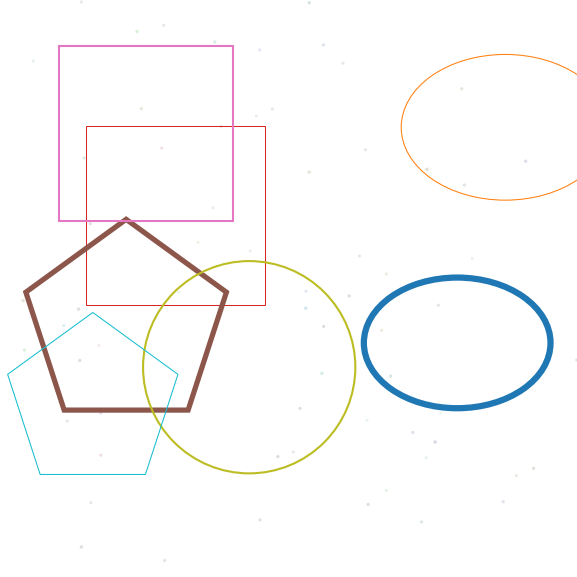[{"shape": "oval", "thickness": 3, "radius": 0.81, "center": [0.792, 0.405]}, {"shape": "oval", "thickness": 0.5, "radius": 0.9, "center": [0.875, 0.779]}, {"shape": "square", "thickness": 0.5, "radius": 0.77, "center": [0.303, 0.627]}, {"shape": "pentagon", "thickness": 2.5, "radius": 0.91, "center": [0.218, 0.437]}, {"shape": "square", "thickness": 1, "radius": 0.76, "center": [0.253, 0.768]}, {"shape": "circle", "thickness": 1, "radius": 0.92, "center": [0.432, 0.363]}, {"shape": "pentagon", "thickness": 0.5, "radius": 0.78, "center": [0.161, 0.303]}]